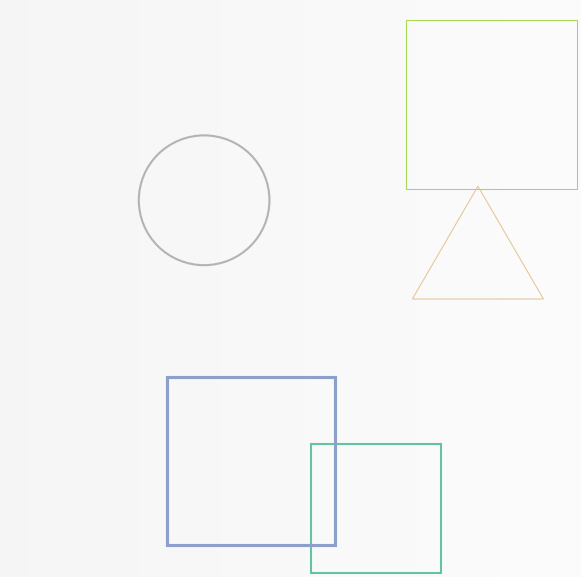[{"shape": "square", "thickness": 1, "radius": 0.56, "center": [0.647, 0.119]}, {"shape": "square", "thickness": 1.5, "radius": 0.72, "center": [0.432, 0.201]}, {"shape": "square", "thickness": 0.5, "radius": 0.73, "center": [0.845, 0.818]}, {"shape": "triangle", "thickness": 0.5, "radius": 0.65, "center": [0.822, 0.546]}, {"shape": "circle", "thickness": 1, "radius": 0.56, "center": [0.351, 0.652]}]